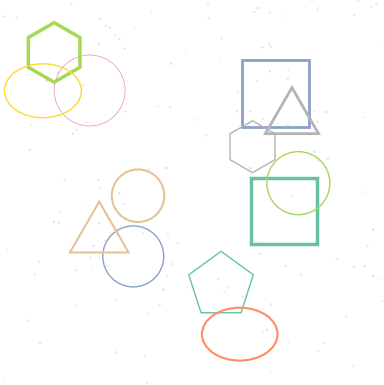[{"shape": "square", "thickness": 2.5, "radius": 0.42, "center": [0.738, 0.452]}, {"shape": "pentagon", "thickness": 1, "radius": 0.44, "center": [0.574, 0.259]}, {"shape": "oval", "thickness": 1.5, "radius": 0.49, "center": [0.623, 0.132]}, {"shape": "square", "thickness": 2, "radius": 0.44, "center": [0.716, 0.757]}, {"shape": "circle", "thickness": 1, "radius": 0.4, "center": [0.346, 0.334]}, {"shape": "circle", "thickness": 0.5, "radius": 0.46, "center": [0.233, 0.765]}, {"shape": "circle", "thickness": 1, "radius": 0.41, "center": [0.775, 0.524]}, {"shape": "hexagon", "thickness": 2.5, "radius": 0.39, "center": [0.141, 0.864]}, {"shape": "oval", "thickness": 1, "radius": 0.5, "center": [0.111, 0.764]}, {"shape": "circle", "thickness": 1.5, "radius": 0.34, "center": [0.359, 0.492]}, {"shape": "triangle", "thickness": 1.5, "radius": 0.44, "center": [0.258, 0.388]}, {"shape": "triangle", "thickness": 2, "radius": 0.4, "center": [0.758, 0.693]}, {"shape": "hexagon", "thickness": 1, "radius": 0.34, "center": [0.656, 0.619]}]